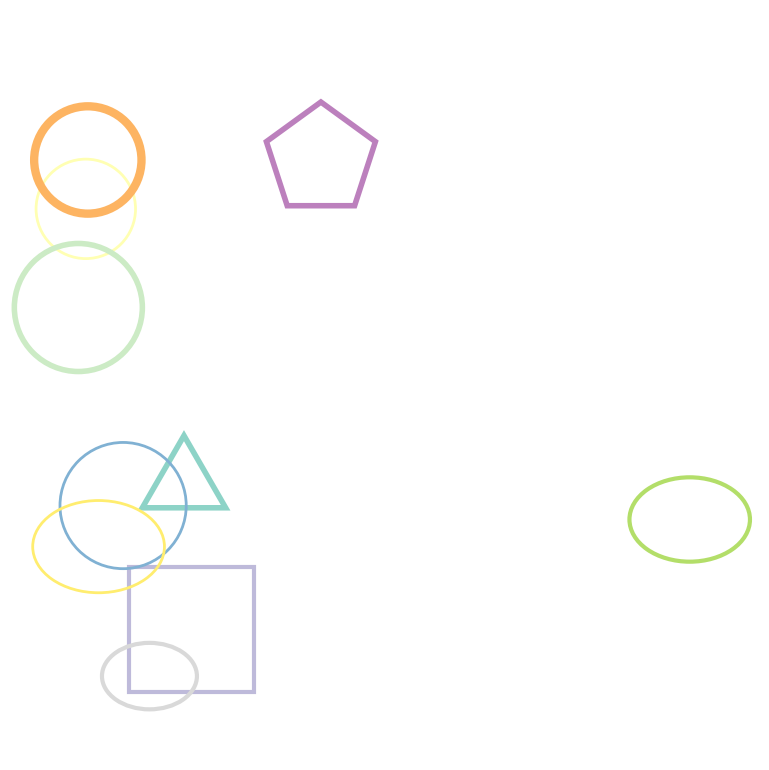[{"shape": "triangle", "thickness": 2, "radius": 0.31, "center": [0.239, 0.372]}, {"shape": "circle", "thickness": 1, "radius": 0.32, "center": [0.111, 0.729]}, {"shape": "square", "thickness": 1.5, "radius": 0.41, "center": [0.248, 0.182]}, {"shape": "circle", "thickness": 1, "radius": 0.41, "center": [0.16, 0.343]}, {"shape": "circle", "thickness": 3, "radius": 0.35, "center": [0.114, 0.792]}, {"shape": "oval", "thickness": 1.5, "radius": 0.39, "center": [0.896, 0.325]}, {"shape": "oval", "thickness": 1.5, "radius": 0.31, "center": [0.194, 0.122]}, {"shape": "pentagon", "thickness": 2, "radius": 0.37, "center": [0.417, 0.793]}, {"shape": "circle", "thickness": 2, "radius": 0.42, "center": [0.102, 0.601]}, {"shape": "oval", "thickness": 1, "radius": 0.43, "center": [0.128, 0.29]}]